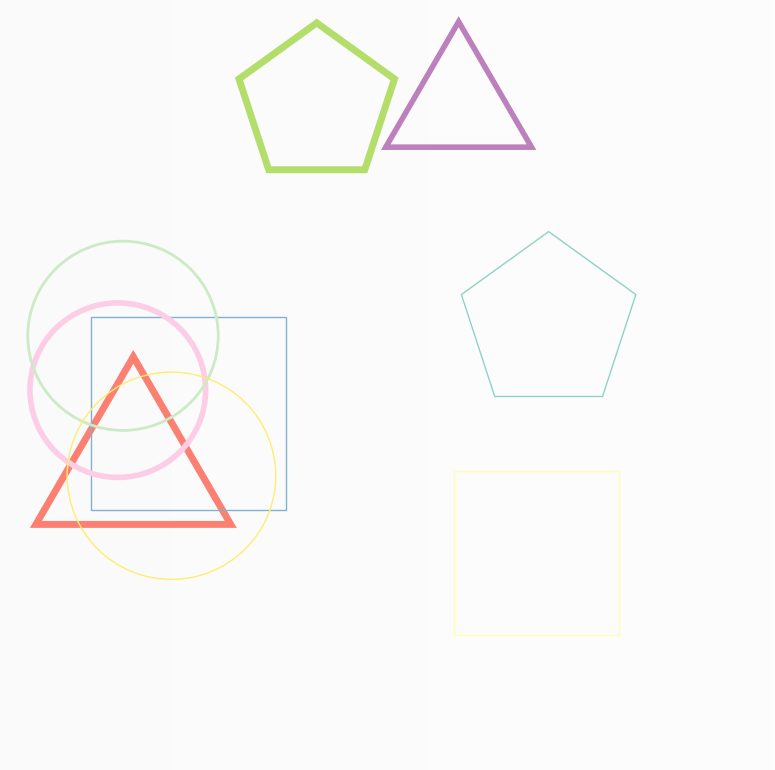[{"shape": "pentagon", "thickness": 0.5, "radius": 0.59, "center": [0.708, 0.581]}, {"shape": "square", "thickness": 0.5, "radius": 0.53, "center": [0.693, 0.282]}, {"shape": "triangle", "thickness": 2.5, "radius": 0.73, "center": [0.172, 0.392]}, {"shape": "square", "thickness": 0.5, "radius": 0.63, "center": [0.243, 0.463]}, {"shape": "pentagon", "thickness": 2.5, "radius": 0.53, "center": [0.409, 0.865]}, {"shape": "circle", "thickness": 2, "radius": 0.57, "center": [0.152, 0.493]}, {"shape": "triangle", "thickness": 2, "radius": 0.54, "center": [0.592, 0.863]}, {"shape": "circle", "thickness": 1, "radius": 0.61, "center": [0.159, 0.564]}, {"shape": "circle", "thickness": 0.5, "radius": 0.67, "center": [0.221, 0.382]}]